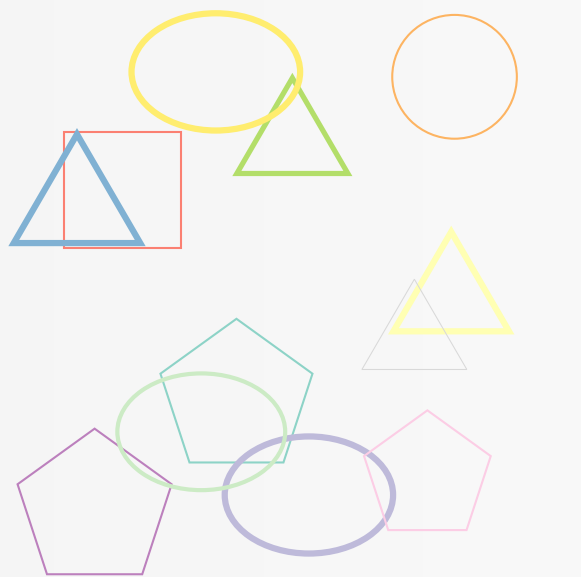[{"shape": "pentagon", "thickness": 1, "radius": 0.69, "center": [0.407, 0.31]}, {"shape": "triangle", "thickness": 3, "radius": 0.57, "center": [0.776, 0.483]}, {"shape": "oval", "thickness": 3, "radius": 0.72, "center": [0.531, 0.142]}, {"shape": "square", "thickness": 1, "radius": 0.5, "center": [0.21, 0.669]}, {"shape": "triangle", "thickness": 3, "radius": 0.63, "center": [0.132, 0.641]}, {"shape": "circle", "thickness": 1, "radius": 0.54, "center": [0.782, 0.866]}, {"shape": "triangle", "thickness": 2.5, "radius": 0.55, "center": [0.503, 0.754]}, {"shape": "pentagon", "thickness": 1, "radius": 0.57, "center": [0.735, 0.174]}, {"shape": "triangle", "thickness": 0.5, "radius": 0.52, "center": [0.713, 0.411]}, {"shape": "pentagon", "thickness": 1, "radius": 0.7, "center": [0.163, 0.118]}, {"shape": "oval", "thickness": 2, "radius": 0.72, "center": [0.346, 0.251]}, {"shape": "oval", "thickness": 3, "radius": 0.73, "center": [0.371, 0.875]}]